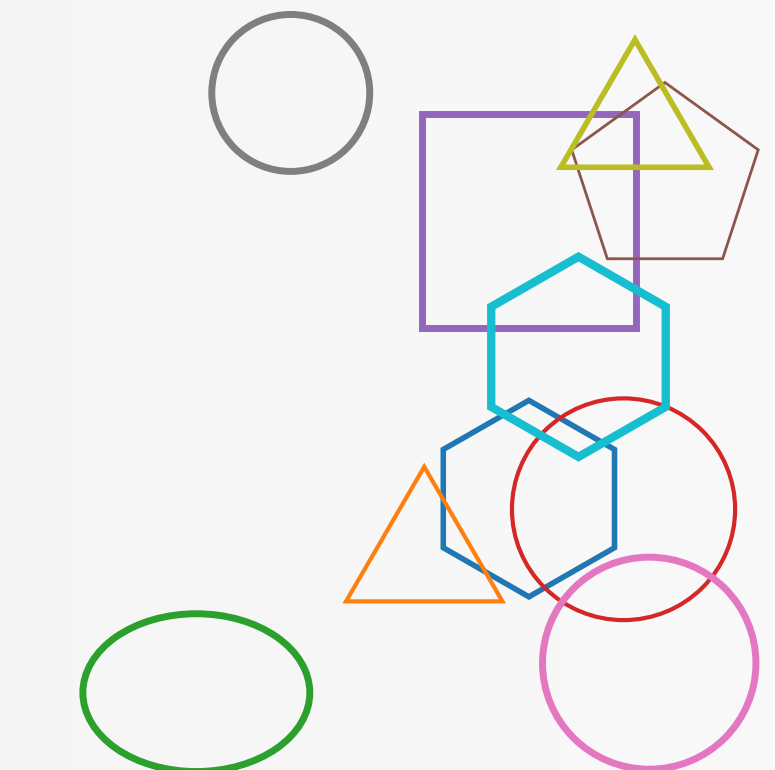[{"shape": "hexagon", "thickness": 2, "radius": 0.64, "center": [0.682, 0.352]}, {"shape": "triangle", "thickness": 1.5, "radius": 0.58, "center": [0.547, 0.277]}, {"shape": "oval", "thickness": 2.5, "radius": 0.73, "center": [0.253, 0.1]}, {"shape": "circle", "thickness": 1.5, "radius": 0.72, "center": [0.805, 0.339]}, {"shape": "square", "thickness": 2.5, "radius": 0.69, "center": [0.683, 0.713]}, {"shape": "pentagon", "thickness": 1, "radius": 0.63, "center": [0.858, 0.766]}, {"shape": "circle", "thickness": 2.5, "radius": 0.69, "center": [0.838, 0.139]}, {"shape": "circle", "thickness": 2.5, "radius": 0.51, "center": [0.375, 0.879]}, {"shape": "triangle", "thickness": 2, "radius": 0.55, "center": [0.819, 0.838]}, {"shape": "hexagon", "thickness": 3, "radius": 0.65, "center": [0.746, 0.537]}]